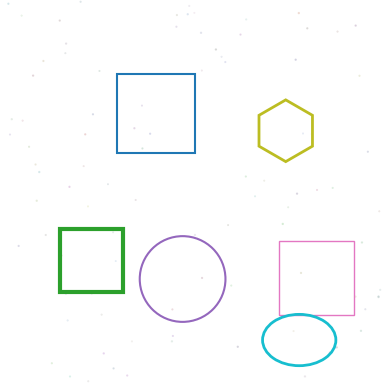[{"shape": "square", "thickness": 1.5, "radius": 0.51, "center": [0.405, 0.705]}, {"shape": "square", "thickness": 3, "radius": 0.41, "center": [0.238, 0.323]}, {"shape": "circle", "thickness": 1.5, "radius": 0.56, "center": [0.474, 0.275]}, {"shape": "square", "thickness": 1, "radius": 0.48, "center": [0.821, 0.278]}, {"shape": "hexagon", "thickness": 2, "radius": 0.4, "center": [0.742, 0.66]}, {"shape": "oval", "thickness": 2, "radius": 0.48, "center": [0.777, 0.117]}]